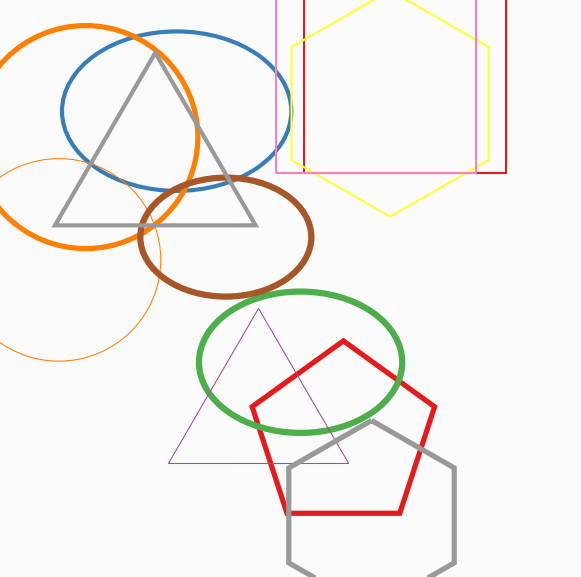[{"shape": "pentagon", "thickness": 2.5, "radius": 0.83, "center": [0.591, 0.244]}, {"shape": "square", "thickness": 1, "radius": 0.87, "center": [0.697, 0.874]}, {"shape": "oval", "thickness": 2, "radius": 0.99, "center": [0.304, 0.807]}, {"shape": "oval", "thickness": 3, "radius": 0.87, "center": [0.517, 0.372]}, {"shape": "triangle", "thickness": 0.5, "radius": 0.9, "center": [0.445, 0.286]}, {"shape": "circle", "thickness": 2.5, "radius": 0.97, "center": [0.147, 0.762]}, {"shape": "circle", "thickness": 0.5, "radius": 0.88, "center": [0.101, 0.549]}, {"shape": "hexagon", "thickness": 1, "radius": 0.98, "center": [0.671, 0.82]}, {"shape": "oval", "thickness": 3, "radius": 0.74, "center": [0.389, 0.589]}, {"shape": "square", "thickness": 1, "radius": 0.86, "center": [0.647, 0.872]}, {"shape": "triangle", "thickness": 2, "radius": 1.0, "center": [0.267, 0.709]}, {"shape": "hexagon", "thickness": 2.5, "radius": 0.82, "center": [0.639, 0.107]}]